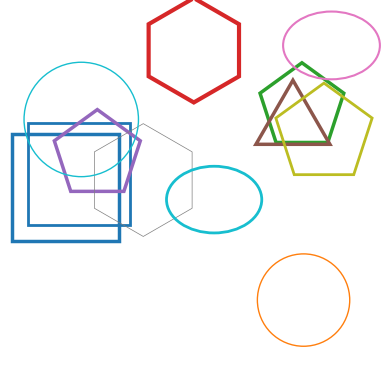[{"shape": "square", "thickness": 2, "radius": 0.66, "center": [0.206, 0.549]}, {"shape": "square", "thickness": 2.5, "radius": 0.69, "center": [0.171, 0.513]}, {"shape": "circle", "thickness": 1, "radius": 0.6, "center": [0.788, 0.221]}, {"shape": "pentagon", "thickness": 2.5, "radius": 0.57, "center": [0.784, 0.723]}, {"shape": "hexagon", "thickness": 3, "radius": 0.68, "center": [0.503, 0.869]}, {"shape": "pentagon", "thickness": 2.5, "radius": 0.59, "center": [0.253, 0.598]}, {"shape": "triangle", "thickness": 2.5, "radius": 0.55, "center": [0.761, 0.681]}, {"shape": "oval", "thickness": 1.5, "radius": 0.63, "center": [0.861, 0.882]}, {"shape": "hexagon", "thickness": 0.5, "radius": 0.73, "center": [0.372, 0.532]}, {"shape": "pentagon", "thickness": 2, "radius": 0.66, "center": [0.842, 0.653]}, {"shape": "circle", "thickness": 1, "radius": 0.74, "center": [0.211, 0.69]}, {"shape": "oval", "thickness": 2, "radius": 0.62, "center": [0.556, 0.482]}]